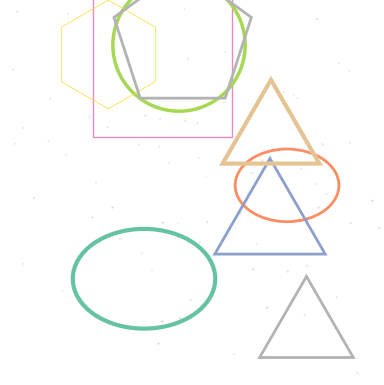[{"shape": "oval", "thickness": 3, "radius": 0.93, "center": [0.374, 0.276]}, {"shape": "oval", "thickness": 2, "radius": 0.67, "center": [0.746, 0.519]}, {"shape": "triangle", "thickness": 2, "radius": 0.83, "center": [0.701, 0.423]}, {"shape": "square", "thickness": 1, "radius": 0.9, "center": [0.422, 0.823]}, {"shape": "circle", "thickness": 2.5, "radius": 0.86, "center": [0.465, 0.883]}, {"shape": "hexagon", "thickness": 0.5, "radius": 0.71, "center": [0.281, 0.859]}, {"shape": "triangle", "thickness": 3, "radius": 0.73, "center": [0.704, 0.648]}, {"shape": "pentagon", "thickness": 2, "radius": 0.94, "center": [0.474, 0.897]}, {"shape": "triangle", "thickness": 2, "radius": 0.7, "center": [0.796, 0.142]}]